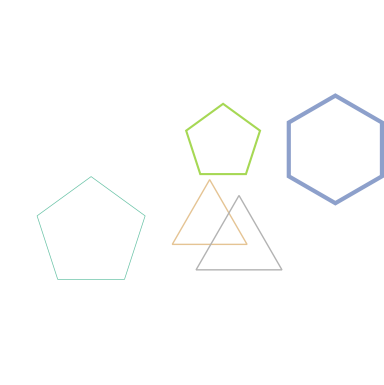[{"shape": "pentagon", "thickness": 0.5, "radius": 0.74, "center": [0.237, 0.394]}, {"shape": "hexagon", "thickness": 3, "radius": 0.7, "center": [0.871, 0.612]}, {"shape": "pentagon", "thickness": 1.5, "radius": 0.5, "center": [0.579, 0.629]}, {"shape": "triangle", "thickness": 1, "radius": 0.56, "center": [0.545, 0.421]}, {"shape": "triangle", "thickness": 1, "radius": 0.64, "center": [0.621, 0.363]}]